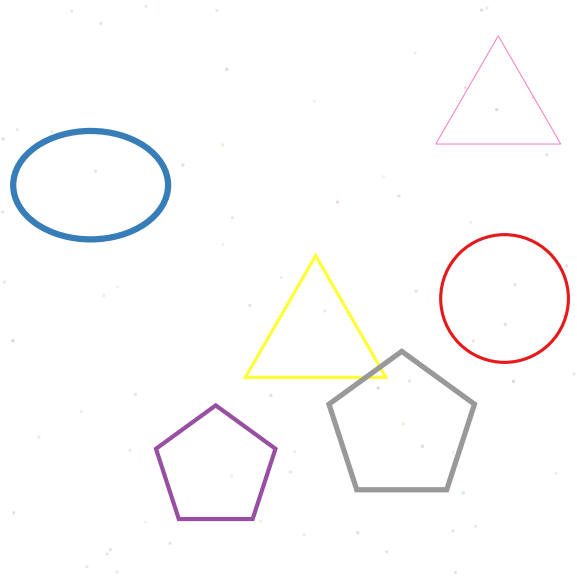[{"shape": "circle", "thickness": 1.5, "radius": 0.55, "center": [0.874, 0.482]}, {"shape": "oval", "thickness": 3, "radius": 0.67, "center": [0.157, 0.678]}, {"shape": "pentagon", "thickness": 2, "radius": 0.54, "center": [0.374, 0.188]}, {"shape": "triangle", "thickness": 1.5, "radius": 0.7, "center": [0.547, 0.416]}, {"shape": "triangle", "thickness": 0.5, "radius": 0.62, "center": [0.863, 0.812]}, {"shape": "pentagon", "thickness": 2.5, "radius": 0.66, "center": [0.696, 0.258]}]